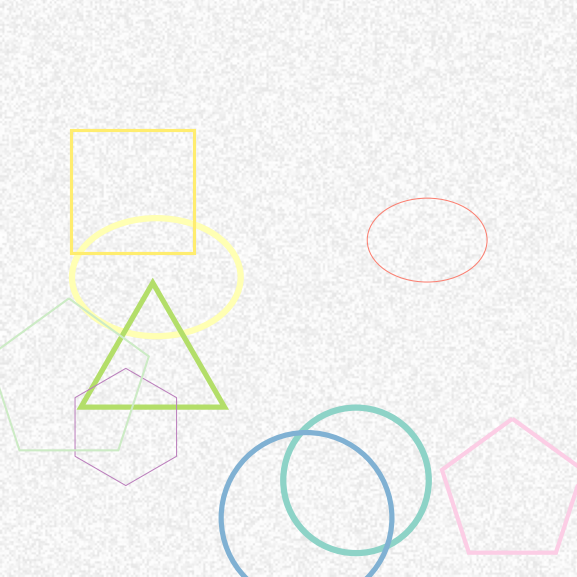[{"shape": "circle", "thickness": 3, "radius": 0.63, "center": [0.616, 0.167]}, {"shape": "oval", "thickness": 3, "radius": 0.73, "center": [0.271, 0.519]}, {"shape": "oval", "thickness": 0.5, "radius": 0.52, "center": [0.74, 0.583]}, {"shape": "circle", "thickness": 2.5, "radius": 0.74, "center": [0.531, 0.102]}, {"shape": "triangle", "thickness": 2.5, "radius": 0.72, "center": [0.265, 0.366]}, {"shape": "pentagon", "thickness": 2, "radius": 0.64, "center": [0.887, 0.146]}, {"shape": "hexagon", "thickness": 0.5, "radius": 0.51, "center": [0.218, 0.26]}, {"shape": "pentagon", "thickness": 1, "radius": 0.73, "center": [0.119, 0.337]}, {"shape": "square", "thickness": 1.5, "radius": 0.53, "center": [0.23, 0.667]}]